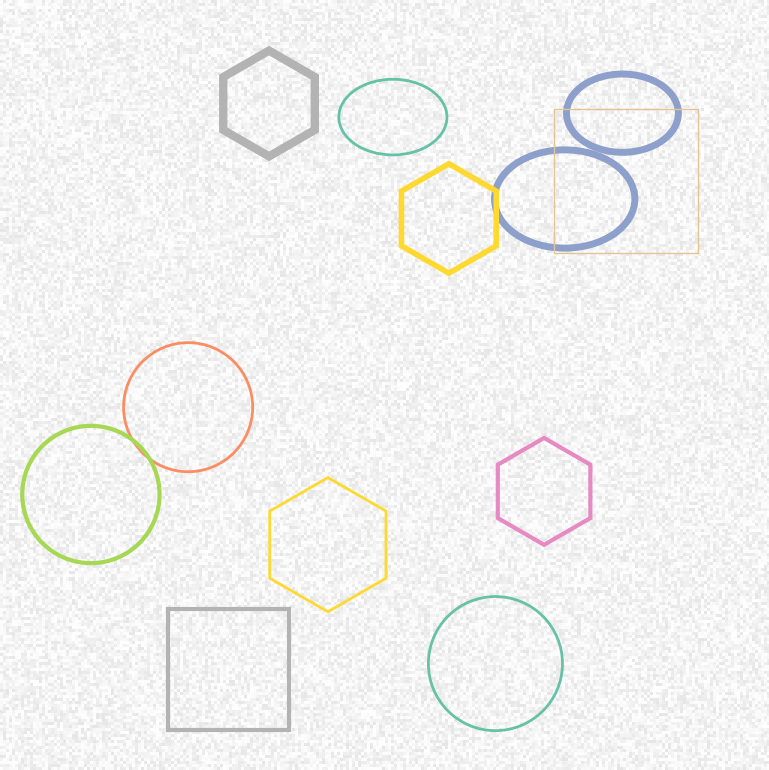[{"shape": "oval", "thickness": 1, "radius": 0.35, "center": [0.51, 0.848]}, {"shape": "circle", "thickness": 1, "radius": 0.44, "center": [0.643, 0.138]}, {"shape": "circle", "thickness": 1, "radius": 0.42, "center": [0.244, 0.471]}, {"shape": "oval", "thickness": 2.5, "radius": 0.36, "center": [0.808, 0.853]}, {"shape": "oval", "thickness": 2.5, "radius": 0.46, "center": [0.733, 0.742]}, {"shape": "hexagon", "thickness": 1.5, "radius": 0.35, "center": [0.707, 0.362]}, {"shape": "circle", "thickness": 1.5, "radius": 0.45, "center": [0.118, 0.358]}, {"shape": "hexagon", "thickness": 1, "radius": 0.44, "center": [0.426, 0.293]}, {"shape": "hexagon", "thickness": 2, "radius": 0.36, "center": [0.583, 0.716]}, {"shape": "square", "thickness": 0.5, "radius": 0.47, "center": [0.813, 0.765]}, {"shape": "square", "thickness": 1.5, "radius": 0.39, "center": [0.297, 0.13]}, {"shape": "hexagon", "thickness": 3, "radius": 0.34, "center": [0.349, 0.866]}]